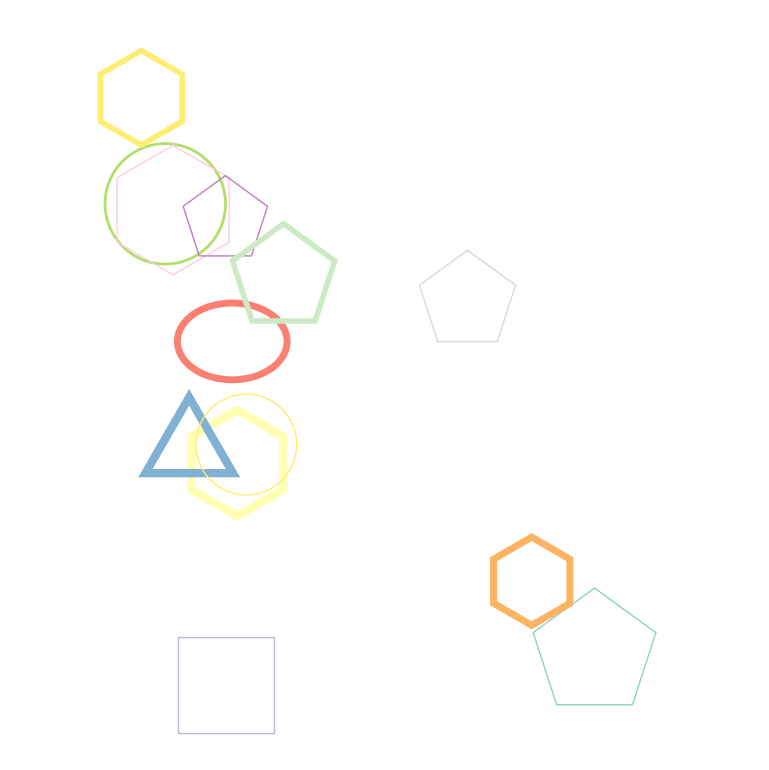[{"shape": "pentagon", "thickness": 0.5, "radius": 0.42, "center": [0.772, 0.153]}, {"shape": "hexagon", "thickness": 3, "radius": 0.34, "center": [0.308, 0.399]}, {"shape": "square", "thickness": 0.5, "radius": 0.31, "center": [0.293, 0.111]}, {"shape": "oval", "thickness": 2.5, "radius": 0.36, "center": [0.302, 0.557]}, {"shape": "triangle", "thickness": 3, "radius": 0.33, "center": [0.246, 0.418]}, {"shape": "hexagon", "thickness": 2.5, "radius": 0.29, "center": [0.691, 0.245]}, {"shape": "circle", "thickness": 1, "radius": 0.39, "center": [0.215, 0.735]}, {"shape": "hexagon", "thickness": 0.5, "radius": 0.42, "center": [0.225, 0.727]}, {"shape": "pentagon", "thickness": 0.5, "radius": 0.33, "center": [0.607, 0.609]}, {"shape": "pentagon", "thickness": 0.5, "radius": 0.29, "center": [0.293, 0.714]}, {"shape": "pentagon", "thickness": 2, "radius": 0.35, "center": [0.368, 0.64]}, {"shape": "circle", "thickness": 0.5, "radius": 0.33, "center": [0.32, 0.423]}, {"shape": "hexagon", "thickness": 2, "radius": 0.31, "center": [0.184, 0.873]}]